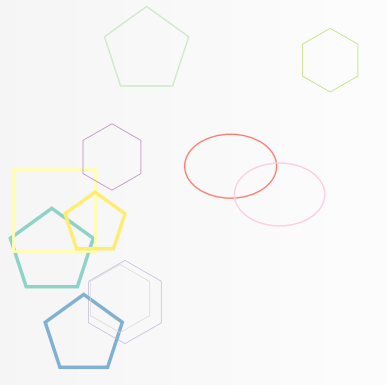[{"shape": "pentagon", "thickness": 2.5, "radius": 0.56, "center": [0.134, 0.346]}, {"shape": "square", "thickness": 2, "radius": 0.53, "center": [0.14, 0.454]}, {"shape": "hexagon", "thickness": 0.5, "radius": 0.54, "center": [0.322, 0.215]}, {"shape": "oval", "thickness": 1, "radius": 0.59, "center": [0.595, 0.568]}, {"shape": "pentagon", "thickness": 2.5, "radius": 0.52, "center": [0.216, 0.131]}, {"shape": "hexagon", "thickness": 0.5, "radius": 0.41, "center": [0.852, 0.844]}, {"shape": "oval", "thickness": 1, "radius": 0.58, "center": [0.722, 0.495]}, {"shape": "hexagon", "thickness": 0.5, "radius": 0.44, "center": [0.31, 0.225]}, {"shape": "hexagon", "thickness": 0.5, "radius": 0.43, "center": [0.289, 0.592]}, {"shape": "pentagon", "thickness": 1, "radius": 0.57, "center": [0.378, 0.869]}, {"shape": "pentagon", "thickness": 2.5, "radius": 0.41, "center": [0.245, 0.42]}]